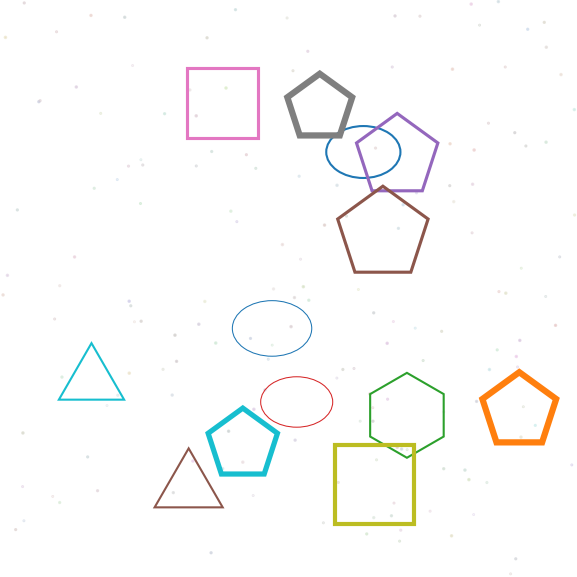[{"shape": "oval", "thickness": 0.5, "radius": 0.34, "center": [0.471, 0.43]}, {"shape": "oval", "thickness": 1, "radius": 0.32, "center": [0.629, 0.736]}, {"shape": "pentagon", "thickness": 3, "radius": 0.34, "center": [0.899, 0.287]}, {"shape": "hexagon", "thickness": 1, "radius": 0.37, "center": [0.705, 0.28]}, {"shape": "oval", "thickness": 0.5, "radius": 0.31, "center": [0.514, 0.303]}, {"shape": "pentagon", "thickness": 1.5, "radius": 0.37, "center": [0.688, 0.729]}, {"shape": "pentagon", "thickness": 1.5, "radius": 0.41, "center": [0.663, 0.594]}, {"shape": "triangle", "thickness": 1, "radius": 0.34, "center": [0.327, 0.155]}, {"shape": "square", "thickness": 1.5, "radius": 0.31, "center": [0.385, 0.821]}, {"shape": "pentagon", "thickness": 3, "radius": 0.3, "center": [0.554, 0.812]}, {"shape": "square", "thickness": 2, "radius": 0.34, "center": [0.648, 0.16]}, {"shape": "triangle", "thickness": 1, "radius": 0.33, "center": [0.158, 0.34]}, {"shape": "pentagon", "thickness": 2.5, "radius": 0.32, "center": [0.42, 0.229]}]